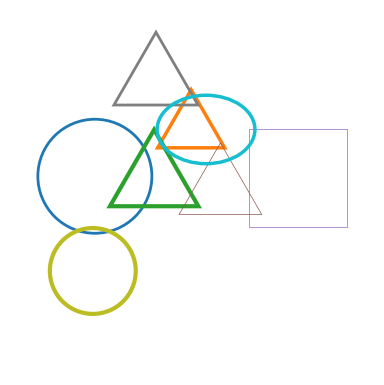[{"shape": "circle", "thickness": 2, "radius": 0.74, "center": [0.246, 0.542]}, {"shape": "triangle", "thickness": 2.5, "radius": 0.5, "center": [0.496, 0.666]}, {"shape": "triangle", "thickness": 3, "radius": 0.66, "center": [0.4, 0.531]}, {"shape": "square", "thickness": 0.5, "radius": 0.63, "center": [0.774, 0.538]}, {"shape": "triangle", "thickness": 0.5, "radius": 0.62, "center": [0.573, 0.505]}, {"shape": "triangle", "thickness": 2, "radius": 0.63, "center": [0.405, 0.79]}, {"shape": "circle", "thickness": 3, "radius": 0.56, "center": [0.241, 0.296]}, {"shape": "oval", "thickness": 2.5, "radius": 0.63, "center": [0.535, 0.664]}]